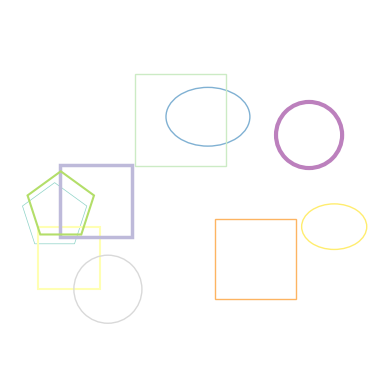[{"shape": "pentagon", "thickness": 0.5, "radius": 0.44, "center": [0.142, 0.438]}, {"shape": "square", "thickness": 1.5, "radius": 0.4, "center": [0.179, 0.33]}, {"shape": "square", "thickness": 2.5, "radius": 0.47, "center": [0.25, 0.479]}, {"shape": "oval", "thickness": 1, "radius": 0.54, "center": [0.54, 0.697]}, {"shape": "square", "thickness": 1, "radius": 0.52, "center": [0.663, 0.327]}, {"shape": "pentagon", "thickness": 1.5, "radius": 0.45, "center": [0.158, 0.464]}, {"shape": "circle", "thickness": 1, "radius": 0.44, "center": [0.28, 0.249]}, {"shape": "circle", "thickness": 3, "radius": 0.43, "center": [0.803, 0.649]}, {"shape": "square", "thickness": 1, "radius": 0.59, "center": [0.469, 0.689]}, {"shape": "oval", "thickness": 1, "radius": 0.42, "center": [0.868, 0.411]}]